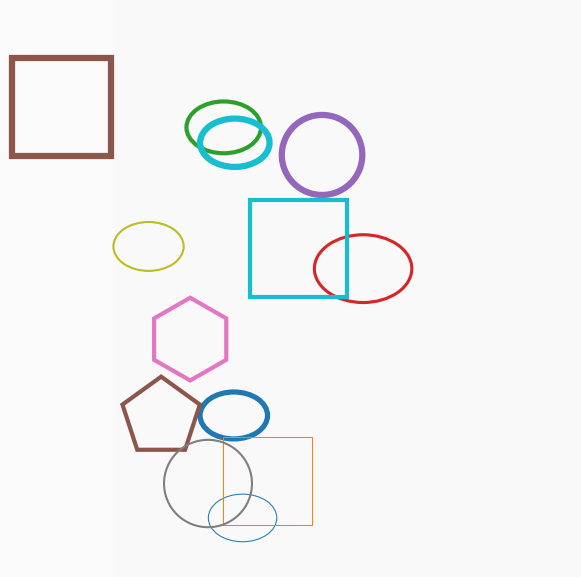[{"shape": "oval", "thickness": 0.5, "radius": 0.29, "center": [0.417, 0.102]}, {"shape": "oval", "thickness": 2.5, "radius": 0.29, "center": [0.402, 0.28]}, {"shape": "square", "thickness": 0.5, "radius": 0.38, "center": [0.46, 0.166]}, {"shape": "oval", "thickness": 2, "radius": 0.32, "center": [0.385, 0.779]}, {"shape": "oval", "thickness": 1.5, "radius": 0.42, "center": [0.625, 0.534]}, {"shape": "circle", "thickness": 3, "radius": 0.35, "center": [0.554, 0.731]}, {"shape": "pentagon", "thickness": 2, "radius": 0.35, "center": [0.277, 0.277]}, {"shape": "square", "thickness": 3, "radius": 0.43, "center": [0.105, 0.814]}, {"shape": "hexagon", "thickness": 2, "radius": 0.36, "center": [0.327, 0.412]}, {"shape": "circle", "thickness": 1, "radius": 0.38, "center": [0.358, 0.162]}, {"shape": "oval", "thickness": 1, "radius": 0.3, "center": [0.256, 0.572]}, {"shape": "square", "thickness": 2, "radius": 0.42, "center": [0.513, 0.569]}, {"shape": "oval", "thickness": 3, "radius": 0.3, "center": [0.404, 0.752]}]